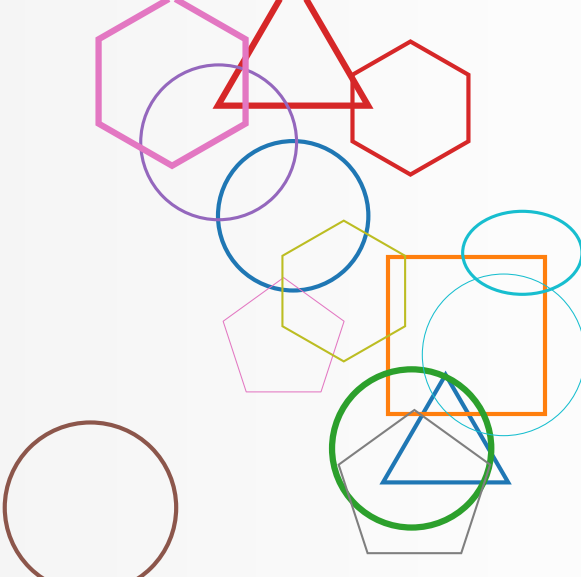[{"shape": "circle", "thickness": 2, "radius": 0.65, "center": [0.504, 0.625]}, {"shape": "triangle", "thickness": 2, "radius": 0.62, "center": [0.767, 0.226]}, {"shape": "square", "thickness": 2, "radius": 0.68, "center": [0.802, 0.418]}, {"shape": "circle", "thickness": 3, "radius": 0.68, "center": [0.708, 0.223]}, {"shape": "hexagon", "thickness": 2, "radius": 0.58, "center": [0.706, 0.812]}, {"shape": "triangle", "thickness": 3, "radius": 0.75, "center": [0.504, 0.891]}, {"shape": "circle", "thickness": 1.5, "radius": 0.67, "center": [0.376, 0.753]}, {"shape": "circle", "thickness": 2, "radius": 0.74, "center": [0.156, 0.12]}, {"shape": "pentagon", "thickness": 0.5, "radius": 0.55, "center": [0.488, 0.409]}, {"shape": "hexagon", "thickness": 3, "radius": 0.73, "center": [0.296, 0.858]}, {"shape": "pentagon", "thickness": 1, "radius": 0.69, "center": [0.713, 0.152]}, {"shape": "hexagon", "thickness": 1, "radius": 0.61, "center": [0.591, 0.495]}, {"shape": "oval", "thickness": 1.5, "radius": 0.51, "center": [0.899, 0.561]}, {"shape": "circle", "thickness": 0.5, "radius": 0.7, "center": [0.866, 0.385]}]